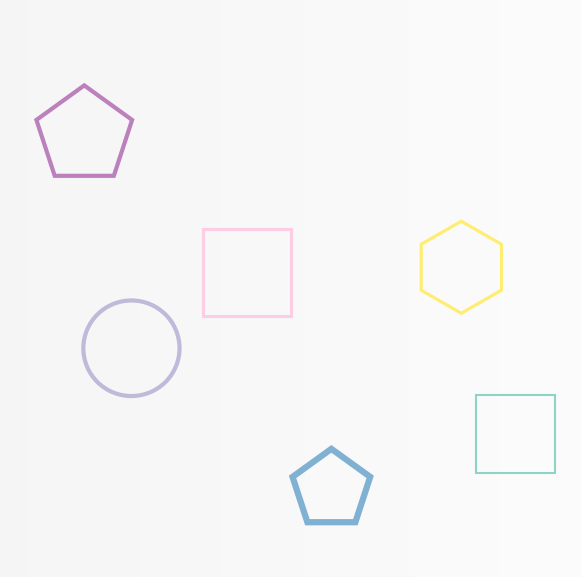[{"shape": "square", "thickness": 1, "radius": 0.34, "center": [0.887, 0.248]}, {"shape": "circle", "thickness": 2, "radius": 0.41, "center": [0.226, 0.396]}, {"shape": "pentagon", "thickness": 3, "radius": 0.35, "center": [0.57, 0.152]}, {"shape": "square", "thickness": 1.5, "radius": 0.38, "center": [0.425, 0.527]}, {"shape": "pentagon", "thickness": 2, "radius": 0.43, "center": [0.145, 0.765]}, {"shape": "hexagon", "thickness": 1.5, "radius": 0.4, "center": [0.794, 0.536]}]